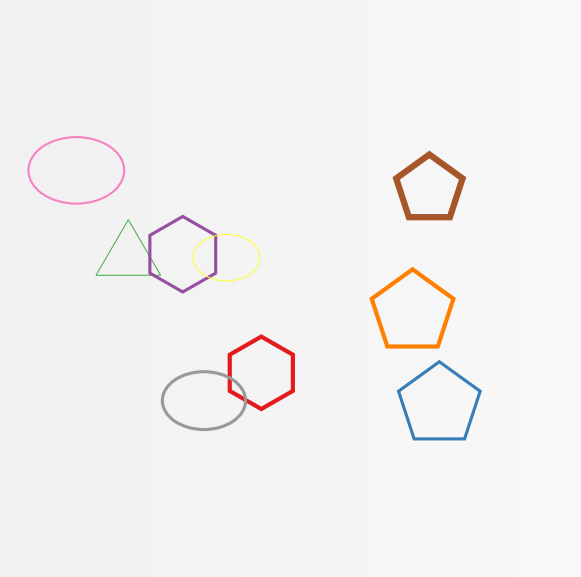[{"shape": "hexagon", "thickness": 2, "radius": 0.31, "center": [0.45, 0.354]}, {"shape": "pentagon", "thickness": 1.5, "radius": 0.37, "center": [0.756, 0.299]}, {"shape": "triangle", "thickness": 0.5, "radius": 0.32, "center": [0.221, 0.555]}, {"shape": "hexagon", "thickness": 1.5, "radius": 0.33, "center": [0.314, 0.559]}, {"shape": "pentagon", "thickness": 2, "radius": 0.37, "center": [0.71, 0.459]}, {"shape": "oval", "thickness": 0.5, "radius": 0.29, "center": [0.39, 0.553]}, {"shape": "pentagon", "thickness": 3, "radius": 0.3, "center": [0.739, 0.672]}, {"shape": "oval", "thickness": 1, "radius": 0.41, "center": [0.131, 0.704]}, {"shape": "oval", "thickness": 1.5, "radius": 0.36, "center": [0.351, 0.305]}]